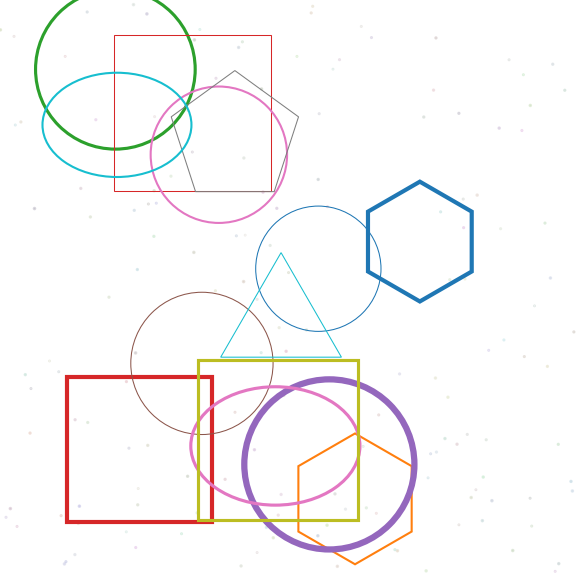[{"shape": "circle", "thickness": 0.5, "radius": 0.54, "center": [0.551, 0.534]}, {"shape": "hexagon", "thickness": 2, "radius": 0.52, "center": [0.727, 0.581]}, {"shape": "hexagon", "thickness": 1, "radius": 0.57, "center": [0.615, 0.135]}, {"shape": "circle", "thickness": 1.5, "radius": 0.69, "center": [0.2, 0.879]}, {"shape": "square", "thickness": 2, "radius": 0.63, "center": [0.242, 0.221]}, {"shape": "square", "thickness": 0.5, "radius": 0.68, "center": [0.334, 0.803]}, {"shape": "circle", "thickness": 3, "radius": 0.74, "center": [0.57, 0.195]}, {"shape": "circle", "thickness": 0.5, "radius": 0.62, "center": [0.35, 0.37]}, {"shape": "oval", "thickness": 1.5, "radius": 0.73, "center": [0.477, 0.227]}, {"shape": "circle", "thickness": 1, "radius": 0.59, "center": [0.379, 0.731]}, {"shape": "pentagon", "thickness": 0.5, "radius": 0.58, "center": [0.407, 0.761]}, {"shape": "square", "thickness": 1.5, "radius": 0.69, "center": [0.481, 0.238]}, {"shape": "oval", "thickness": 1, "radius": 0.64, "center": [0.203, 0.783]}, {"shape": "triangle", "thickness": 0.5, "radius": 0.6, "center": [0.487, 0.441]}]